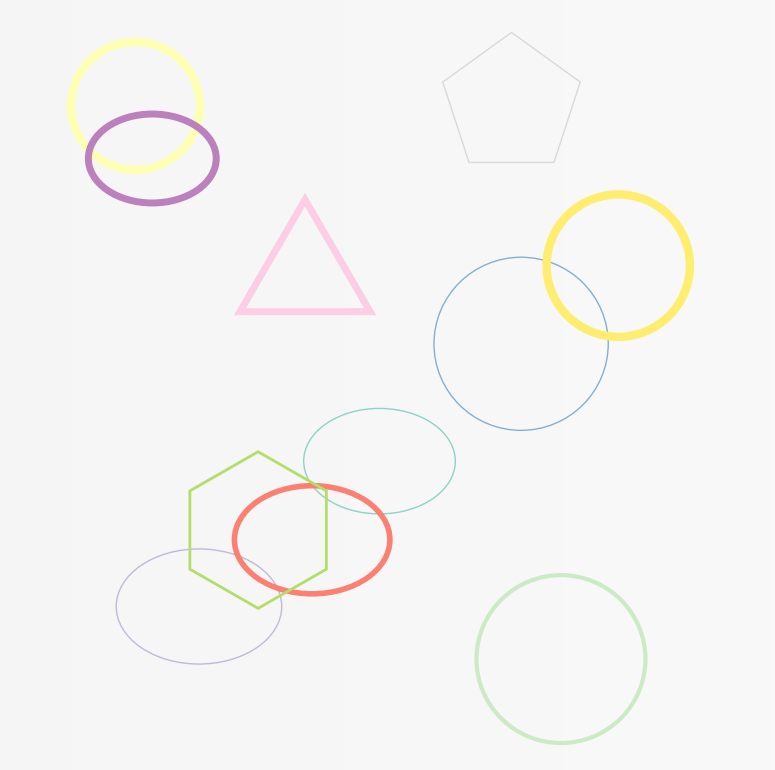[{"shape": "oval", "thickness": 0.5, "radius": 0.49, "center": [0.49, 0.401]}, {"shape": "circle", "thickness": 3, "radius": 0.42, "center": [0.175, 0.862]}, {"shape": "oval", "thickness": 0.5, "radius": 0.53, "center": [0.257, 0.212]}, {"shape": "oval", "thickness": 2, "radius": 0.5, "center": [0.403, 0.299]}, {"shape": "circle", "thickness": 0.5, "radius": 0.56, "center": [0.672, 0.554]}, {"shape": "hexagon", "thickness": 1, "radius": 0.51, "center": [0.333, 0.312]}, {"shape": "triangle", "thickness": 2.5, "radius": 0.49, "center": [0.394, 0.644]}, {"shape": "pentagon", "thickness": 0.5, "radius": 0.47, "center": [0.66, 0.865]}, {"shape": "oval", "thickness": 2.5, "radius": 0.41, "center": [0.196, 0.794]}, {"shape": "circle", "thickness": 1.5, "radius": 0.55, "center": [0.724, 0.144]}, {"shape": "circle", "thickness": 3, "radius": 0.46, "center": [0.798, 0.655]}]